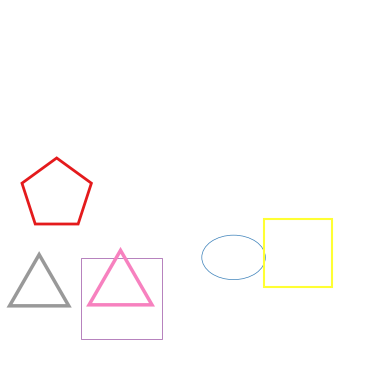[{"shape": "pentagon", "thickness": 2, "radius": 0.47, "center": [0.147, 0.495]}, {"shape": "oval", "thickness": 0.5, "radius": 0.41, "center": [0.607, 0.331]}, {"shape": "square", "thickness": 0.5, "radius": 0.53, "center": [0.316, 0.225]}, {"shape": "square", "thickness": 1.5, "radius": 0.44, "center": [0.773, 0.343]}, {"shape": "triangle", "thickness": 2.5, "radius": 0.47, "center": [0.313, 0.255]}, {"shape": "triangle", "thickness": 2.5, "radius": 0.44, "center": [0.102, 0.25]}]